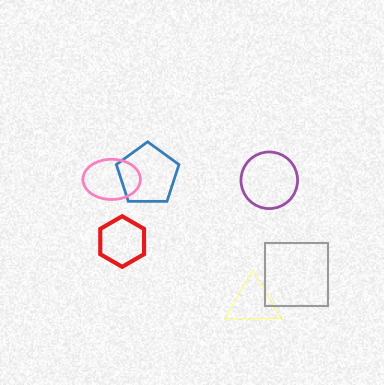[{"shape": "hexagon", "thickness": 3, "radius": 0.33, "center": [0.317, 0.373]}, {"shape": "pentagon", "thickness": 2, "radius": 0.43, "center": [0.384, 0.546]}, {"shape": "circle", "thickness": 2, "radius": 0.37, "center": [0.699, 0.532]}, {"shape": "triangle", "thickness": 0.5, "radius": 0.42, "center": [0.657, 0.214]}, {"shape": "oval", "thickness": 2, "radius": 0.37, "center": [0.29, 0.534]}, {"shape": "square", "thickness": 1.5, "radius": 0.41, "center": [0.769, 0.286]}]